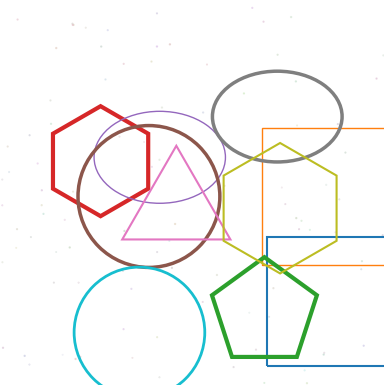[{"shape": "square", "thickness": 1.5, "radius": 0.84, "center": [0.862, 0.218]}, {"shape": "square", "thickness": 1, "radius": 0.89, "center": [0.859, 0.491]}, {"shape": "pentagon", "thickness": 3, "radius": 0.72, "center": [0.687, 0.189]}, {"shape": "hexagon", "thickness": 3, "radius": 0.71, "center": [0.261, 0.581]}, {"shape": "oval", "thickness": 1, "radius": 0.85, "center": [0.415, 0.591]}, {"shape": "circle", "thickness": 2.5, "radius": 0.92, "center": [0.387, 0.49]}, {"shape": "triangle", "thickness": 1.5, "radius": 0.81, "center": [0.458, 0.459]}, {"shape": "oval", "thickness": 2.5, "radius": 0.84, "center": [0.72, 0.697]}, {"shape": "hexagon", "thickness": 1.5, "radius": 0.85, "center": [0.728, 0.459]}, {"shape": "circle", "thickness": 2, "radius": 0.85, "center": [0.362, 0.137]}]